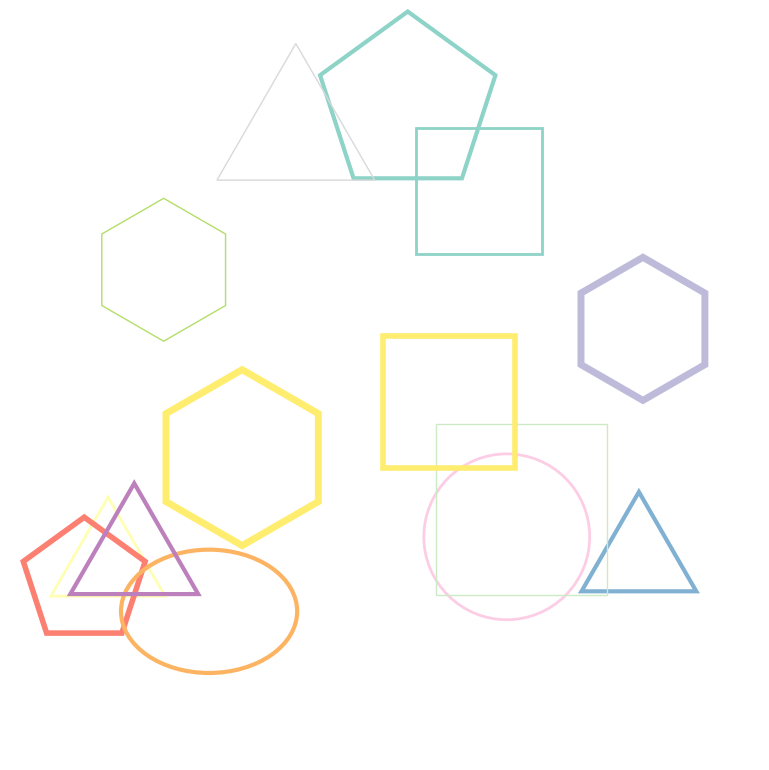[{"shape": "square", "thickness": 1, "radius": 0.41, "center": [0.622, 0.752]}, {"shape": "pentagon", "thickness": 1.5, "radius": 0.6, "center": [0.53, 0.865]}, {"shape": "triangle", "thickness": 1, "radius": 0.43, "center": [0.14, 0.269]}, {"shape": "hexagon", "thickness": 2.5, "radius": 0.46, "center": [0.835, 0.573]}, {"shape": "pentagon", "thickness": 2, "radius": 0.42, "center": [0.109, 0.245]}, {"shape": "triangle", "thickness": 1.5, "radius": 0.43, "center": [0.83, 0.275]}, {"shape": "oval", "thickness": 1.5, "radius": 0.57, "center": [0.272, 0.206]}, {"shape": "hexagon", "thickness": 0.5, "radius": 0.46, "center": [0.213, 0.65]}, {"shape": "circle", "thickness": 1, "radius": 0.54, "center": [0.658, 0.303]}, {"shape": "triangle", "thickness": 0.5, "radius": 0.59, "center": [0.384, 0.825]}, {"shape": "triangle", "thickness": 1.5, "radius": 0.48, "center": [0.174, 0.276]}, {"shape": "square", "thickness": 0.5, "radius": 0.56, "center": [0.677, 0.338]}, {"shape": "square", "thickness": 2, "radius": 0.43, "center": [0.584, 0.478]}, {"shape": "hexagon", "thickness": 2.5, "radius": 0.57, "center": [0.314, 0.406]}]